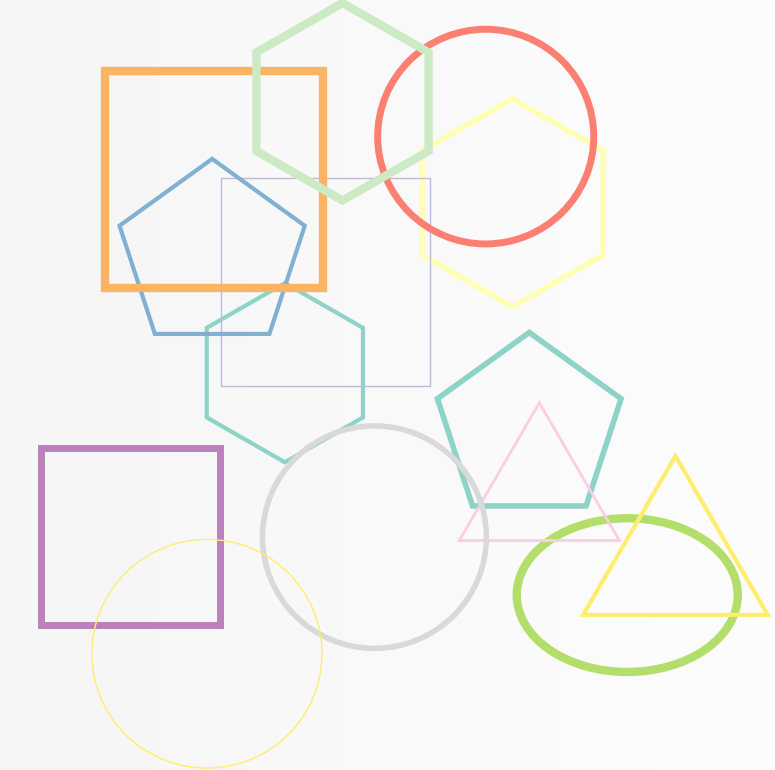[{"shape": "hexagon", "thickness": 1.5, "radius": 0.58, "center": [0.368, 0.516]}, {"shape": "pentagon", "thickness": 2, "radius": 0.62, "center": [0.683, 0.444]}, {"shape": "hexagon", "thickness": 2, "radius": 0.68, "center": [0.661, 0.737]}, {"shape": "square", "thickness": 0.5, "radius": 0.68, "center": [0.42, 0.634]}, {"shape": "circle", "thickness": 2.5, "radius": 0.7, "center": [0.627, 0.823]}, {"shape": "pentagon", "thickness": 1.5, "radius": 0.63, "center": [0.274, 0.668]}, {"shape": "square", "thickness": 3, "radius": 0.7, "center": [0.276, 0.767]}, {"shape": "oval", "thickness": 3, "radius": 0.71, "center": [0.809, 0.227]}, {"shape": "triangle", "thickness": 1, "radius": 0.6, "center": [0.696, 0.358]}, {"shape": "circle", "thickness": 2, "radius": 0.72, "center": [0.483, 0.302]}, {"shape": "square", "thickness": 2.5, "radius": 0.58, "center": [0.168, 0.303]}, {"shape": "hexagon", "thickness": 3, "radius": 0.64, "center": [0.442, 0.868]}, {"shape": "triangle", "thickness": 1.5, "radius": 0.69, "center": [0.872, 0.27]}, {"shape": "circle", "thickness": 0.5, "radius": 0.74, "center": [0.267, 0.151]}]